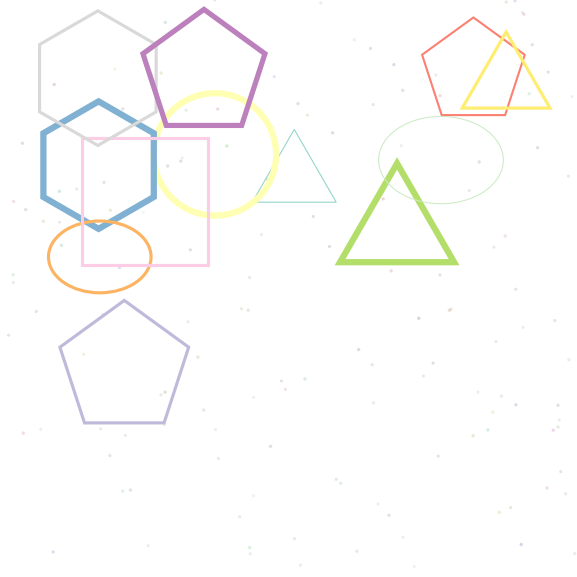[{"shape": "triangle", "thickness": 0.5, "radius": 0.42, "center": [0.51, 0.691]}, {"shape": "circle", "thickness": 3, "radius": 0.53, "center": [0.372, 0.732]}, {"shape": "pentagon", "thickness": 1.5, "radius": 0.59, "center": [0.215, 0.362]}, {"shape": "pentagon", "thickness": 1, "radius": 0.47, "center": [0.82, 0.875]}, {"shape": "hexagon", "thickness": 3, "radius": 0.55, "center": [0.171, 0.713]}, {"shape": "oval", "thickness": 1.5, "radius": 0.44, "center": [0.173, 0.554]}, {"shape": "triangle", "thickness": 3, "radius": 0.57, "center": [0.688, 0.602]}, {"shape": "square", "thickness": 1.5, "radius": 0.55, "center": [0.251, 0.65]}, {"shape": "hexagon", "thickness": 1.5, "radius": 0.58, "center": [0.169, 0.864]}, {"shape": "pentagon", "thickness": 2.5, "radius": 0.56, "center": [0.353, 0.872]}, {"shape": "oval", "thickness": 0.5, "radius": 0.54, "center": [0.764, 0.722]}, {"shape": "triangle", "thickness": 1.5, "radius": 0.44, "center": [0.876, 0.856]}]